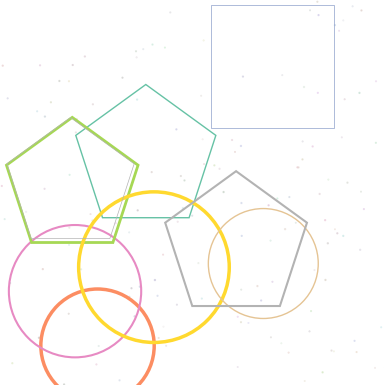[{"shape": "pentagon", "thickness": 1, "radius": 0.96, "center": [0.379, 0.589]}, {"shape": "circle", "thickness": 2.5, "radius": 0.74, "center": [0.253, 0.102]}, {"shape": "square", "thickness": 0.5, "radius": 0.8, "center": [0.707, 0.827]}, {"shape": "circle", "thickness": 1.5, "radius": 0.86, "center": [0.195, 0.244]}, {"shape": "pentagon", "thickness": 2, "radius": 0.9, "center": [0.188, 0.515]}, {"shape": "circle", "thickness": 2.5, "radius": 0.98, "center": [0.4, 0.306]}, {"shape": "circle", "thickness": 1, "radius": 0.71, "center": [0.684, 0.316]}, {"shape": "pentagon", "thickness": 0.5, "radius": 0.87, "center": [0.183, 0.521]}, {"shape": "pentagon", "thickness": 1.5, "radius": 0.97, "center": [0.613, 0.362]}]